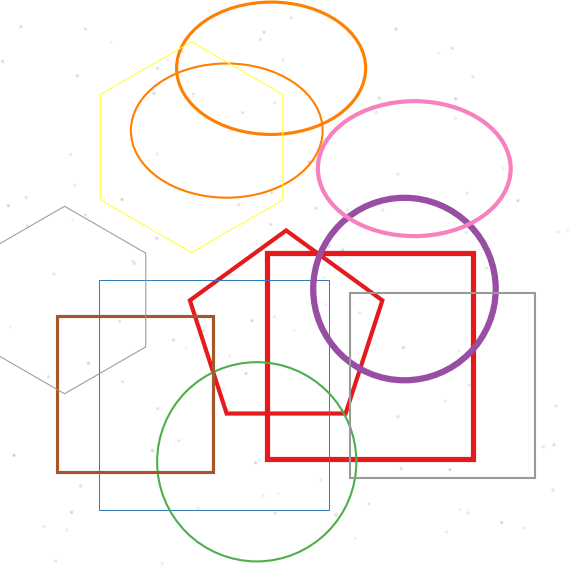[{"shape": "pentagon", "thickness": 2, "radius": 0.88, "center": [0.495, 0.425]}, {"shape": "square", "thickness": 2.5, "radius": 0.89, "center": [0.641, 0.382]}, {"shape": "square", "thickness": 0.5, "radius": 1.0, "center": [0.37, 0.314]}, {"shape": "circle", "thickness": 1, "radius": 0.86, "center": [0.445, 0.199]}, {"shape": "circle", "thickness": 3, "radius": 0.79, "center": [0.7, 0.499]}, {"shape": "oval", "thickness": 1, "radius": 0.83, "center": [0.393, 0.773]}, {"shape": "oval", "thickness": 1.5, "radius": 0.82, "center": [0.469, 0.881]}, {"shape": "hexagon", "thickness": 0.5, "radius": 0.91, "center": [0.332, 0.744]}, {"shape": "square", "thickness": 1.5, "radius": 0.67, "center": [0.233, 0.317]}, {"shape": "oval", "thickness": 2, "radius": 0.83, "center": [0.717, 0.707]}, {"shape": "hexagon", "thickness": 0.5, "radius": 0.81, "center": [0.112, 0.48]}, {"shape": "square", "thickness": 1, "radius": 0.8, "center": [0.767, 0.332]}]